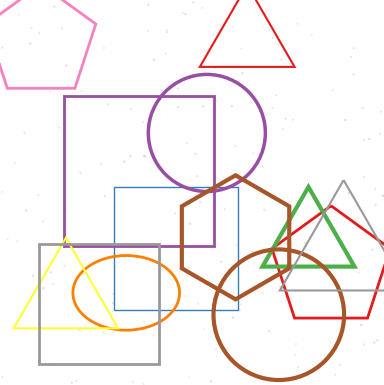[{"shape": "pentagon", "thickness": 2, "radius": 0.81, "center": [0.86, 0.304]}, {"shape": "triangle", "thickness": 1.5, "radius": 0.71, "center": [0.642, 0.897]}, {"shape": "square", "thickness": 1, "radius": 0.8, "center": [0.458, 0.354]}, {"shape": "triangle", "thickness": 3, "radius": 0.69, "center": [0.801, 0.376]}, {"shape": "circle", "thickness": 2.5, "radius": 0.76, "center": [0.537, 0.655]}, {"shape": "square", "thickness": 2, "radius": 0.98, "center": [0.361, 0.556]}, {"shape": "oval", "thickness": 2, "radius": 0.69, "center": [0.328, 0.239]}, {"shape": "triangle", "thickness": 1.5, "radius": 0.78, "center": [0.171, 0.226]}, {"shape": "circle", "thickness": 3, "radius": 0.85, "center": [0.724, 0.183]}, {"shape": "hexagon", "thickness": 3, "radius": 0.81, "center": [0.612, 0.384]}, {"shape": "pentagon", "thickness": 2, "radius": 0.75, "center": [0.107, 0.891]}, {"shape": "square", "thickness": 2, "radius": 0.78, "center": [0.257, 0.21]}, {"shape": "triangle", "thickness": 1.5, "radius": 0.96, "center": [0.892, 0.341]}]